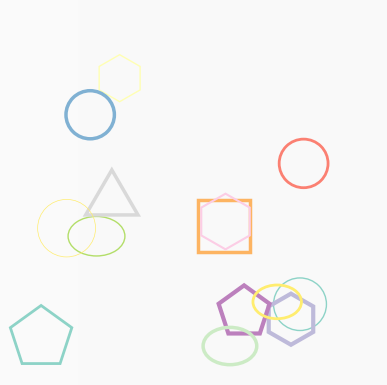[{"shape": "pentagon", "thickness": 2, "radius": 0.42, "center": [0.106, 0.123]}, {"shape": "circle", "thickness": 1, "radius": 0.34, "center": [0.774, 0.21]}, {"shape": "hexagon", "thickness": 1, "radius": 0.31, "center": [0.309, 0.797]}, {"shape": "hexagon", "thickness": 3, "radius": 0.33, "center": [0.751, 0.171]}, {"shape": "circle", "thickness": 2, "radius": 0.32, "center": [0.784, 0.576]}, {"shape": "circle", "thickness": 2.5, "radius": 0.31, "center": [0.233, 0.702]}, {"shape": "square", "thickness": 2.5, "radius": 0.34, "center": [0.578, 0.412]}, {"shape": "oval", "thickness": 1, "radius": 0.37, "center": [0.249, 0.386]}, {"shape": "hexagon", "thickness": 1.5, "radius": 0.36, "center": [0.582, 0.425]}, {"shape": "triangle", "thickness": 2.5, "radius": 0.39, "center": [0.289, 0.481]}, {"shape": "pentagon", "thickness": 3, "radius": 0.35, "center": [0.63, 0.19]}, {"shape": "oval", "thickness": 2.5, "radius": 0.35, "center": [0.593, 0.101]}, {"shape": "circle", "thickness": 0.5, "radius": 0.37, "center": [0.172, 0.407]}, {"shape": "oval", "thickness": 2, "radius": 0.31, "center": [0.715, 0.216]}]